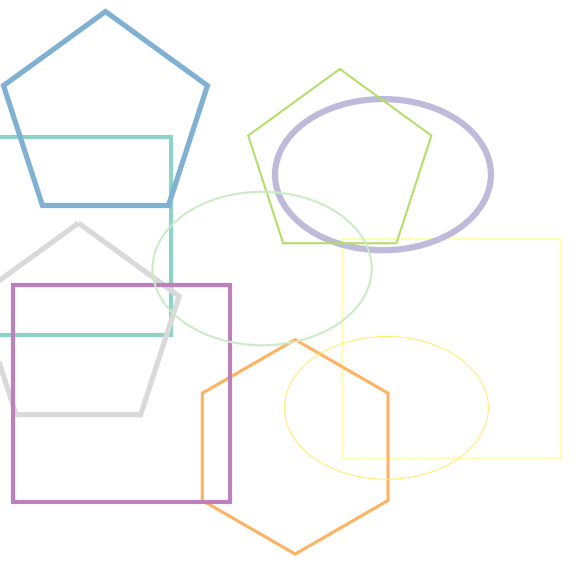[{"shape": "square", "thickness": 2, "radius": 0.86, "center": [0.124, 0.591]}, {"shape": "square", "thickness": 1, "radius": 0.95, "center": [0.783, 0.396]}, {"shape": "oval", "thickness": 3, "radius": 0.93, "center": [0.663, 0.697]}, {"shape": "pentagon", "thickness": 2.5, "radius": 0.93, "center": [0.183, 0.793]}, {"shape": "hexagon", "thickness": 1.5, "radius": 0.93, "center": [0.511, 0.225]}, {"shape": "pentagon", "thickness": 1, "radius": 0.83, "center": [0.588, 0.713]}, {"shape": "pentagon", "thickness": 2.5, "radius": 0.92, "center": [0.136, 0.429]}, {"shape": "square", "thickness": 2, "radius": 0.94, "center": [0.21, 0.318]}, {"shape": "oval", "thickness": 1, "radius": 0.95, "center": [0.454, 0.534]}, {"shape": "oval", "thickness": 0.5, "radius": 0.88, "center": [0.669, 0.293]}]